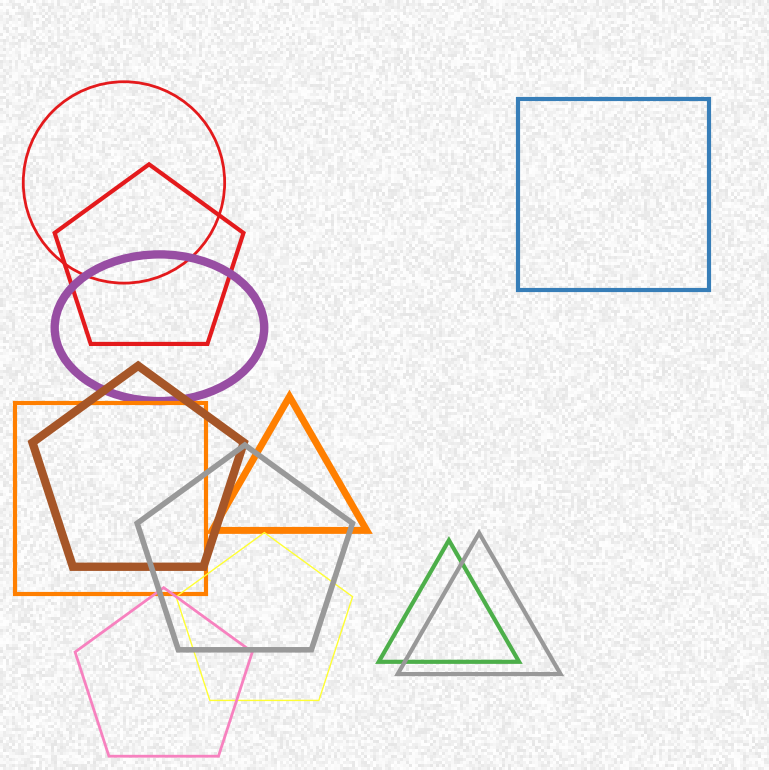[{"shape": "pentagon", "thickness": 1.5, "radius": 0.64, "center": [0.194, 0.658]}, {"shape": "circle", "thickness": 1, "radius": 0.65, "center": [0.161, 0.763]}, {"shape": "square", "thickness": 1.5, "radius": 0.62, "center": [0.797, 0.748]}, {"shape": "triangle", "thickness": 1.5, "radius": 0.53, "center": [0.583, 0.193]}, {"shape": "oval", "thickness": 3, "radius": 0.68, "center": [0.207, 0.574]}, {"shape": "square", "thickness": 1.5, "radius": 0.62, "center": [0.144, 0.353]}, {"shape": "triangle", "thickness": 2.5, "radius": 0.58, "center": [0.376, 0.369]}, {"shape": "pentagon", "thickness": 0.5, "radius": 0.6, "center": [0.343, 0.188]}, {"shape": "pentagon", "thickness": 3, "radius": 0.72, "center": [0.179, 0.381]}, {"shape": "pentagon", "thickness": 1, "radius": 0.61, "center": [0.213, 0.116]}, {"shape": "triangle", "thickness": 1.5, "radius": 0.61, "center": [0.622, 0.186]}, {"shape": "pentagon", "thickness": 2, "radius": 0.74, "center": [0.318, 0.275]}]